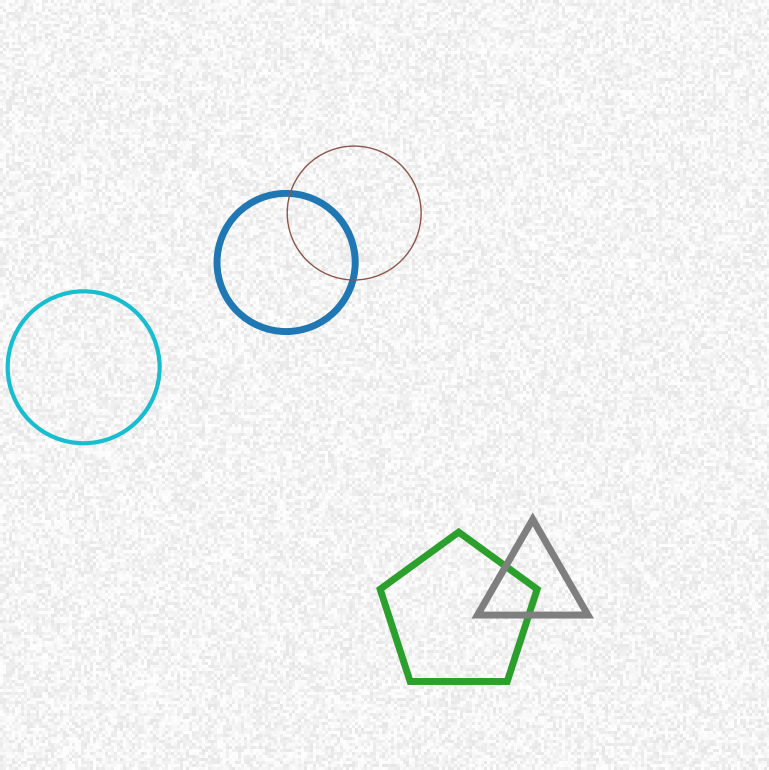[{"shape": "circle", "thickness": 2.5, "radius": 0.45, "center": [0.372, 0.659]}, {"shape": "pentagon", "thickness": 2.5, "radius": 0.54, "center": [0.596, 0.202]}, {"shape": "circle", "thickness": 0.5, "radius": 0.43, "center": [0.46, 0.723]}, {"shape": "triangle", "thickness": 2.5, "radius": 0.41, "center": [0.692, 0.243]}, {"shape": "circle", "thickness": 1.5, "radius": 0.49, "center": [0.109, 0.523]}]